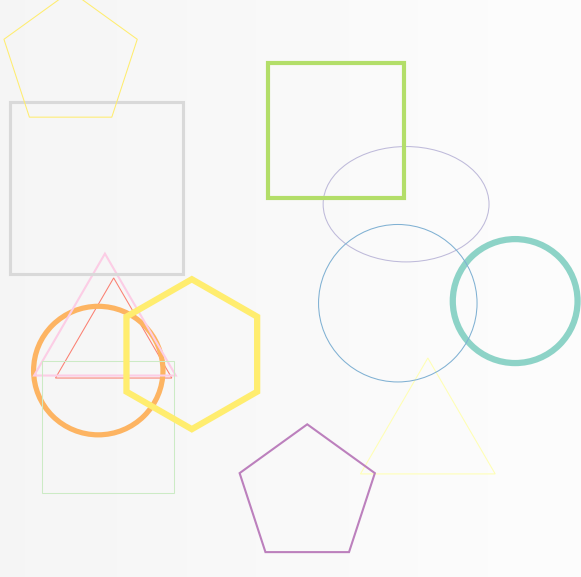[{"shape": "circle", "thickness": 3, "radius": 0.54, "center": [0.886, 0.478]}, {"shape": "triangle", "thickness": 0.5, "radius": 0.67, "center": [0.736, 0.245]}, {"shape": "oval", "thickness": 0.5, "radius": 0.71, "center": [0.699, 0.646]}, {"shape": "triangle", "thickness": 0.5, "radius": 0.58, "center": [0.196, 0.402]}, {"shape": "circle", "thickness": 0.5, "radius": 0.68, "center": [0.684, 0.474]}, {"shape": "circle", "thickness": 2.5, "radius": 0.56, "center": [0.169, 0.357]}, {"shape": "square", "thickness": 2, "radius": 0.58, "center": [0.578, 0.773]}, {"shape": "triangle", "thickness": 1, "radius": 0.7, "center": [0.181, 0.419]}, {"shape": "square", "thickness": 1.5, "radius": 0.74, "center": [0.166, 0.674]}, {"shape": "pentagon", "thickness": 1, "radius": 0.61, "center": [0.529, 0.142]}, {"shape": "square", "thickness": 0.5, "radius": 0.57, "center": [0.186, 0.26]}, {"shape": "hexagon", "thickness": 3, "radius": 0.65, "center": [0.33, 0.386]}, {"shape": "pentagon", "thickness": 0.5, "radius": 0.6, "center": [0.121, 0.894]}]